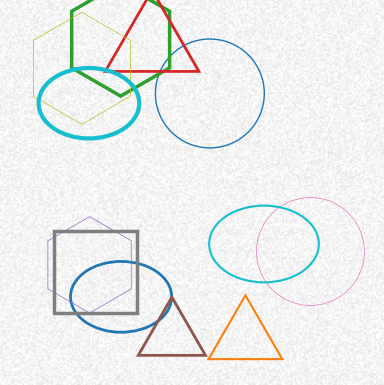[{"shape": "oval", "thickness": 2, "radius": 0.66, "center": [0.315, 0.229]}, {"shape": "circle", "thickness": 1, "radius": 0.71, "center": [0.545, 0.757]}, {"shape": "triangle", "thickness": 1.5, "radius": 0.55, "center": [0.637, 0.123]}, {"shape": "hexagon", "thickness": 2.5, "radius": 0.73, "center": [0.313, 0.897]}, {"shape": "triangle", "thickness": 2, "radius": 0.7, "center": [0.395, 0.885]}, {"shape": "hexagon", "thickness": 0.5, "radius": 0.63, "center": [0.233, 0.312]}, {"shape": "triangle", "thickness": 2, "radius": 0.5, "center": [0.446, 0.127]}, {"shape": "circle", "thickness": 0.5, "radius": 0.7, "center": [0.806, 0.347]}, {"shape": "square", "thickness": 2.5, "radius": 0.54, "center": [0.247, 0.293]}, {"shape": "hexagon", "thickness": 0.5, "radius": 0.73, "center": [0.213, 0.823]}, {"shape": "oval", "thickness": 1.5, "radius": 0.71, "center": [0.686, 0.366]}, {"shape": "oval", "thickness": 3, "radius": 0.65, "center": [0.231, 0.732]}]